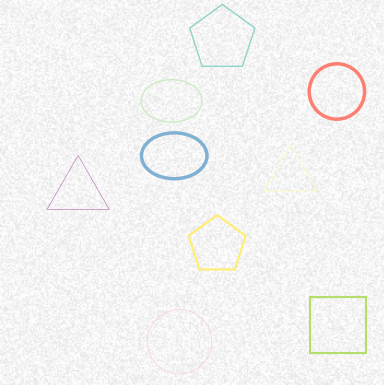[{"shape": "pentagon", "thickness": 1, "radius": 0.44, "center": [0.577, 0.9]}, {"shape": "triangle", "thickness": 0.5, "radius": 0.4, "center": [0.755, 0.544]}, {"shape": "circle", "thickness": 2.5, "radius": 0.36, "center": [0.875, 0.762]}, {"shape": "oval", "thickness": 2.5, "radius": 0.43, "center": [0.453, 0.595]}, {"shape": "square", "thickness": 1.5, "radius": 0.37, "center": [0.878, 0.156]}, {"shape": "circle", "thickness": 0.5, "radius": 0.42, "center": [0.466, 0.113]}, {"shape": "triangle", "thickness": 0.5, "radius": 0.47, "center": [0.203, 0.503]}, {"shape": "oval", "thickness": 1, "radius": 0.4, "center": [0.446, 0.738]}, {"shape": "pentagon", "thickness": 1.5, "radius": 0.39, "center": [0.564, 0.363]}]